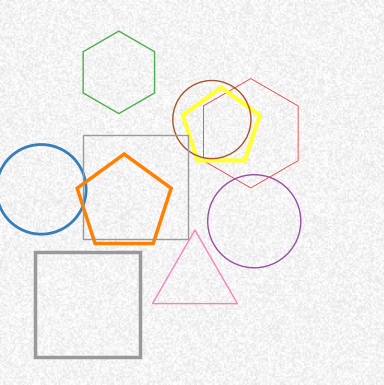[{"shape": "hexagon", "thickness": 0.5, "radius": 0.71, "center": [0.651, 0.654]}, {"shape": "circle", "thickness": 2, "radius": 0.58, "center": [0.107, 0.508]}, {"shape": "hexagon", "thickness": 1, "radius": 0.54, "center": [0.309, 0.812]}, {"shape": "circle", "thickness": 1, "radius": 0.6, "center": [0.66, 0.425]}, {"shape": "pentagon", "thickness": 2.5, "radius": 0.64, "center": [0.322, 0.471]}, {"shape": "pentagon", "thickness": 3, "radius": 0.52, "center": [0.575, 0.668]}, {"shape": "circle", "thickness": 1, "radius": 0.51, "center": [0.55, 0.689]}, {"shape": "triangle", "thickness": 1, "radius": 0.64, "center": [0.506, 0.275]}, {"shape": "square", "thickness": 2.5, "radius": 0.68, "center": [0.227, 0.209]}, {"shape": "square", "thickness": 1, "radius": 0.68, "center": [0.353, 0.514]}]